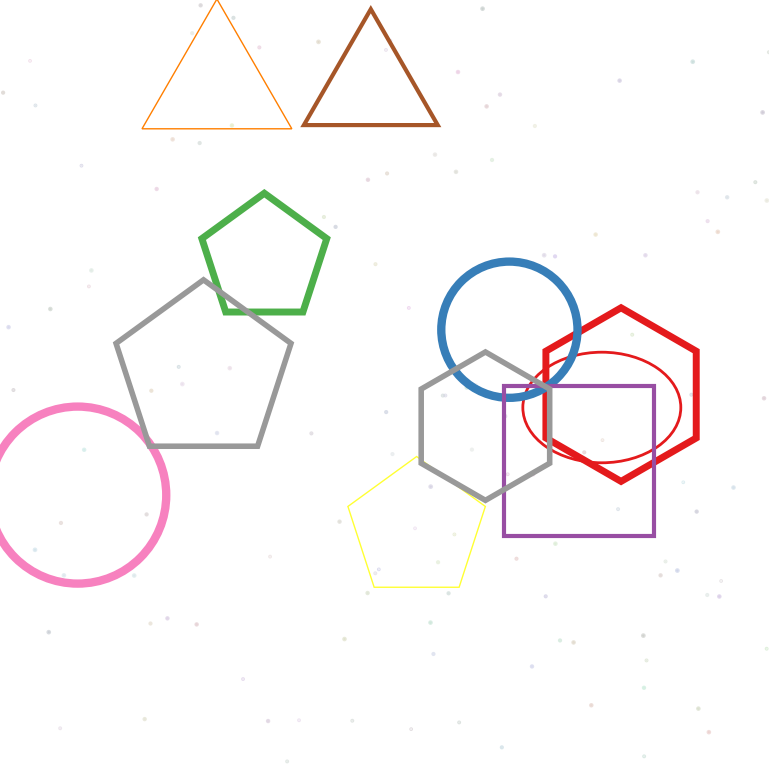[{"shape": "oval", "thickness": 1, "radius": 0.51, "center": [0.782, 0.471]}, {"shape": "hexagon", "thickness": 2.5, "radius": 0.56, "center": [0.807, 0.488]}, {"shape": "circle", "thickness": 3, "radius": 0.44, "center": [0.662, 0.572]}, {"shape": "pentagon", "thickness": 2.5, "radius": 0.43, "center": [0.343, 0.664]}, {"shape": "square", "thickness": 1.5, "radius": 0.49, "center": [0.752, 0.401]}, {"shape": "triangle", "thickness": 0.5, "radius": 0.56, "center": [0.282, 0.889]}, {"shape": "pentagon", "thickness": 0.5, "radius": 0.47, "center": [0.541, 0.313]}, {"shape": "triangle", "thickness": 1.5, "radius": 0.5, "center": [0.482, 0.888]}, {"shape": "circle", "thickness": 3, "radius": 0.57, "center": [0.101, 0.357]}, {"shape": "pentagon", "thickness": 2, "radius": 0.6, "center": [0.264, 0.517]}, {"shape": "hexagon", "thickness": 2, "radius": 0.48, "center": [0.63, 0.447]}]